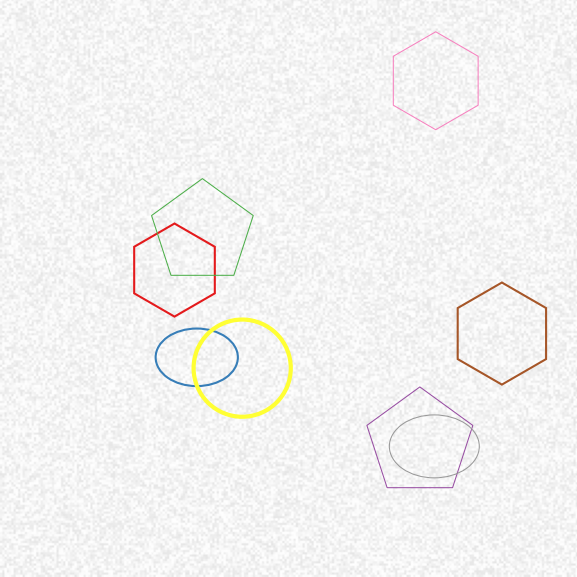[{"shape": "hexagon", "thickness": 1, "radius": 0.4, "center": [0.302, 0.531]}, {"shape": "oval", "thickness": 1, "radius": 0.36, "center": [0.341, 0.38]}, {"shape": "pentagon", "thickness": 0.5, "radius": 0.46, "center": [0.35, 0.597]}, {"shape": "pentagon", "thickness": 0.5, "radius": 0.48, "center": [0.727, 0.233]}, {"shape": "circle", "thickness": 2, "radius": 0.42, "center": [0.419, 0.362]}, {"shape": "hexagon", "thickness": 1, "radius": 0.44, "center": [0.869, 0.422]}, {"shape": "hexagon", "thickness": 0.5, "radius": 0.42, "center": [0.754, 0.859]}, {"shape": "oval", "thickness": 0.5, "radius": 0.39, "center": [0.752, 0.226]}]